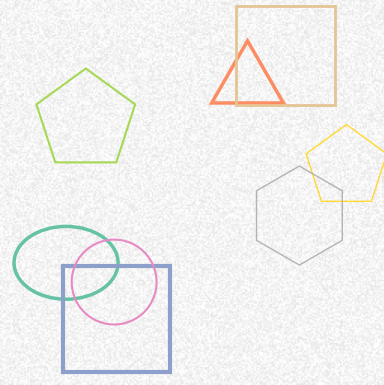[{"shape": "oval", "thickness": 2.5, "radius": 0.68, "center": [0.172, 0.317]}, {"shape": "triangle", "thickness": 2.5, "radius": 0.54, "center": [0.643, 0.786]}, {"shape": "square", "thickness": 3, "radius": 0.69, "center": [0.303, 0.171]}, {"shape": "circle", "thickness": 1.5, "radius": 0.55, "center": [0.296, 0.267]}, {"shape": "pentagon", "thickness": 1.5, "radius": 0.67, "center": [0.223, 0.687]}, {"shape": "pentagon", "thickness": 1, "radius": 0.55, "center": [0.9, 0.566]}, {"shape": "square", "thickness": 2, "radius": 0.64, "center": [0.742, 0.856]}, {"shape": "hexagon", "thickness": 1, "radius": 0.64, "center": [0.778, 0.44]}]